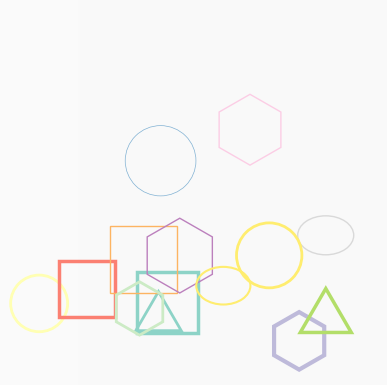[{"shape": "triangle", "thickness": 2, "radius": 0.34, "center": [0.409, 0.175]}, {"shape": "square", "thickness": 2.5, "radius": 0.4, "center": [0.432, 0.215]}, {"shape": "circle", "thickness": 2, "radius": 0.37, "center": [0.101, 0.212]}, {"shape": "hexagon", "thickness": 3, "radius": 0.37, "center": [0.772, 0.115]}, {"shape": "square", "thickness": 2.5, "radius": 0.36, "center": [0.225, 0.249]}, {"shape": "circle", "thickness": 0.5, "radius": 0.46, "center": [0.414, 0.582]}, {"shape": "square", "thickness": 1, "radius": 0.43, "center": [0.37, 0.325]}, {"shape": "triangle", "thickness": 2.5, "radius": 0.38, "center": [0.841, 0.174]}, {"shape": "hexagon", "thickness": 1, "radius": 0.46, "center": [0.645, 0.663]}, {"shape": "oval", "thickness": 1, "radius": 0.36, "center": [0.841, 0.389]}, {"shape": "hexagon", "thickness": 1, "radius": 0.49, "center": [0.464, 0.336]}, {"shape": "hexagon", "thickness": 2, "radius": 0.35, "center": [0.36, 0.199]}, {"shape": "oval", "thickness": 1.5, "radius": 0.35, "center": [0.576, 0.258]}, {"shape": "circle", "thickness": 2, "radius": 0.42, "center": [0.695, 0.337]}]